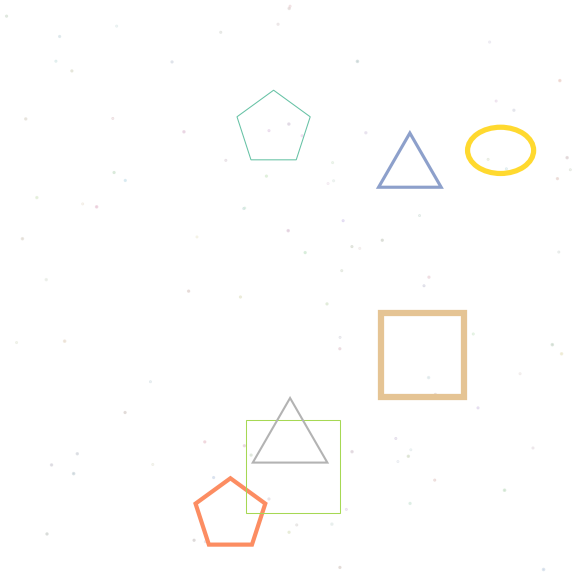[{"shape": "pentagon", "thickness": 0.5, "radius": 0.33, "center": [0.474, 0.776]}, {"shape": "pentagon", "thickness": 2, "radius": 0.32, "center": [0.399, 0.107]}, {"shape": "triangle", "thickness": 1.5, "radius": 0.31, "center": [0.71, 0.706]}, {"shape": "square", "thickness": 0.5, "radius": 0.41, "center": [0.507, 0.191]}, {"shape": "oval", "thickness": 2.5, "radius": 0.29, "center": [0.867, 0.739]}, {"shape": "square", "thickness": 3, "radius": 0.36, "center": [0.732, 0.385]}, {"shape": "triangle", "thickness": 1, "radius": 0.37, "center": [0.502, 0.235]}]